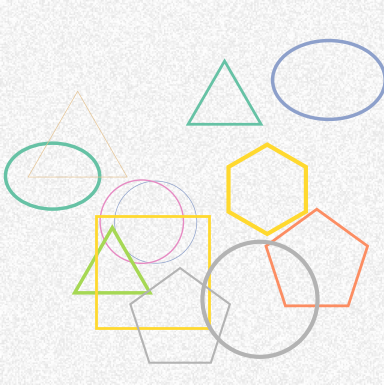[{"shape": "oval", "thickness": 2.5, "radius": 0.61, "center": [0.137, 0.543]}, {"shape": "triangle", "thickness": 2, "radius": 0.55, "center": [0.583, 0.732]}, {"shape": "pentagon", "thickness": 2, "radius": 0.69, "center": [0.823, 0.318]}, {"shape": "oval", "thickness": 2.5, "radius": 0.73, "center": [0.854, 0.792]}, {"shape": "circle", "thickness": 0.5, "radius": 0.53, "center": [0.404, 0.423]}, {"shape": "circle", "thickness": 1, "radius": 0.54, "center": [0.368, 0.424]}, {"shape": "triangle", "thickness": 2.5, "radius": 0.56, "center": [0.292, 0.296]}, {"shape": "square", "thickness": 2, "radius": 0.73, "center": [0.396, 0.293]}, {"shape": "hexagon", "thickness": 3, "radius": 0.58, "center": [0.694, 0.508]}, {"shape": "triangle", "thickness": 0.5, "radius": 0.74, "center": [0.202, 0.614]}, {"shape": "pentagon", "thickness": 1.5, "radius": 0.68, "center": [0.468, 0.168]}, {"shape": "circle", "thickness": 3, "radius": 0.75, "center": [0.675, 0.223]}]